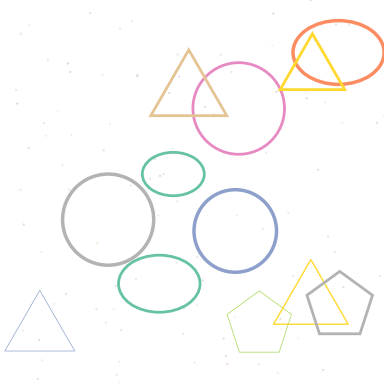[{"shape": "oval", "thickness": 2, "radius": 0.53, "center": [0.414, 0.263]}, {"shape": "oval", "thickness": 2, "radius": 0.4, "center": [0.45, 0.548]}, {"shape": "oval", "thickness": 2.5, "radius": 0.59, "center": [0.879, 0.864]}, {"shape": "circle", "thickness": 2.5, "radius": 0.54, "center": [0.611, 0.4]}, {"shape": "triangle", "thickness": 0.5, "radius": 0.52, "center": [0.103, 0.141]}, {"shape": "circle", "thickness": 2, "radius": 0.59, "center": [0.62, 0.718]}, {"shape": "pentagon", "thickness": 0.5, "radius": 0.44, "center": [0.673, 0.156]}, {"shape": "triangle", "thickness": 2, "radius": 0.48, "center": [0.812, 0.816]}, {"shape": "triangle", "thickness": 1, "radius": 0.56, "center": [0.807, 0.214]}, {"shape": "triangle", "thickness": 2, "radius": 0.57, "center": [0.49, 0.757]}, {"shape": "pentagon", "thickness": 2, "radius": 0.45, "center": [0.882, 0.205]}, {"shape": "circle", "thickness": 2.5, "radius": 0.59, "center": [0.281, 0.43]}]